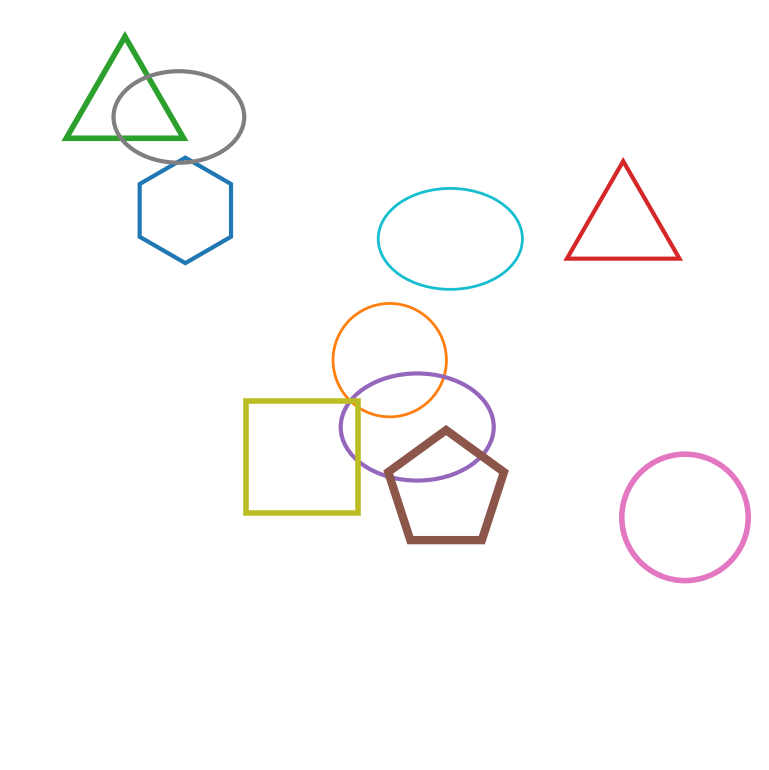[{"shape": "hexagon", "thickness": 1.5, "radius": 0.34, "center": [0.241, 0.727]}, {"shape": "circle", "thickness": 1, "radius": 0.37, "center": [0.506, 0.532]}, {"shape": "triangle", "thickness": 2, "radius": 0.44, "center": [0.162, 0.864]}, {"shape": "triangle", "thickness": 1.5, "radius": 0.42, "center": [0.809, 0.706]}, {"shape": "oval", "thickness": 1.5, "radius": 0.5, "center": [0.542, 0.445]}, {"shape": "pentagon", "thickness": 3, "radius": 0.4, "center": [0.579, 0.362]}, {"shape": "circle", "thickness": 2, "radius": 0.41, "center": [0.89, 0.328]}, {"shape": "oval", "thickness": 1.5, "radius": 0.42, "center": [0.232, 0.848]}, {"shape": "square", "thickness": 2, "radius": 0.36, "center": [0.393, 0.407]}, {"shape": "oval", "thickness": 1, "radius": 0.47, "center": [0.585, 0.69]}]